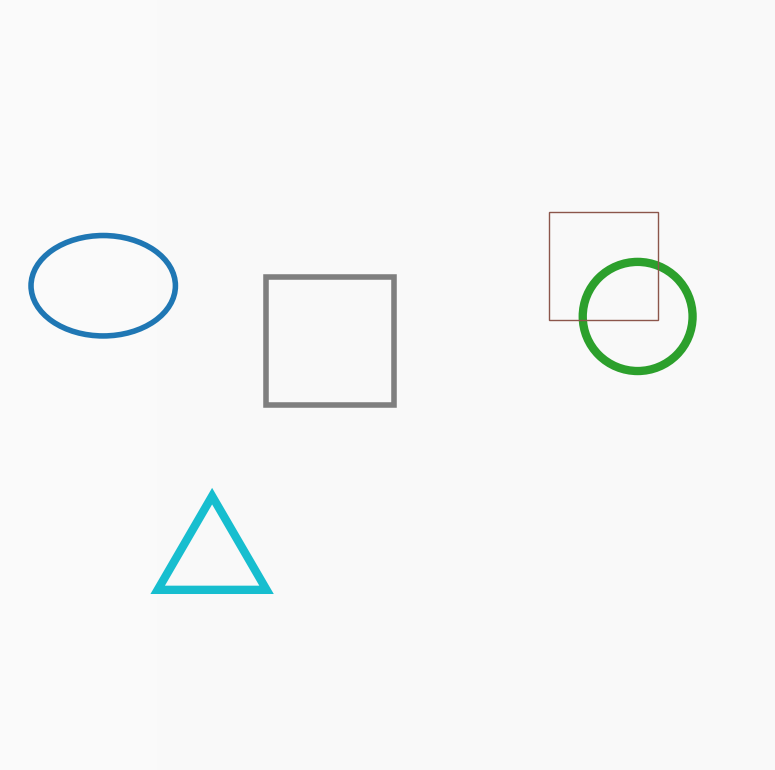[{"shape": "oval", "thickness": 2, "radius": 0.47, "center": [0.133, 0.629]}, {"shape": "circle", "thickness": 3, "radius": 0.35, "center": [0.823, 0.589]}, {"shape": "square", "thickness": 0.5, "radius": 0.35, "center": [0.779, 0.654]}, {"shape": "square", "thickness": 2, "radius": 0.41, "center": [0.425, 0.557]}, {"shape": "triangle", "thickness": 3, "radius": 0.41, "center": [0.274, 0.275]}]